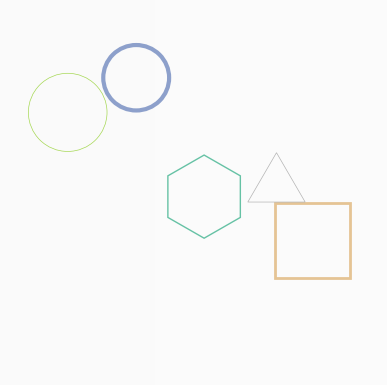[{"shape": "hexagon", "thickness": 1, "radius": 0.54, "center": [0.527, 0.489]}, {"shape": "circle", "thickness": 3, "radius": 0.42, "center": [0.351, 0.798]}, {"shape": "circle", "thickness": 0.5, "radius": 0.51, "center": [0.175, 0.708]}, {"shape": "square", "thickness": 2, "radius": 0.49, "center": [0.807, 0.375]}, {"shape": "triangle", "thickness": 0.5, "radius": 0.43, "center": [0.713, 0.518]}]